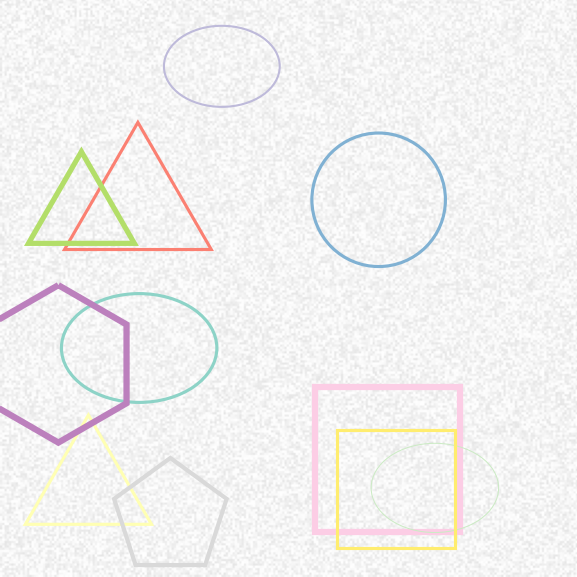[{"shape": "oval", "thickness": 1.5, "radius": 0.67, "center": [0.241, 0.397]}, {"shape": "triangle", "thickness": 1.5, "radius": 0.63, "center": [0.153, 0.154]}, {"shape": "oval", "thickness": 1, "radius": 0.5, "center": [0.384, 0.884]}, {"shape": "triangle", "thickness": 1.5, "radius": 0.73, "center": [0.239, 0.64]}, {"shape": "circle", "thickness": 1.5, "radius": 0.58, "center": [0.656, 0.653]}, {"shape": "triangle", "thickness": 2.5, "radius": 0.53, "center": [0.141, 0.631]}, {"shape": "square", "thickness": 3, "radius": 0.63, "center": [0.67, 0.203]}, {"shape": "pentagon", "thickness": 2, "radius": 0.51, "center": [0.295, 0.104]}, {"shape": "hexagon", "thickness": 3, "radius": 0.68, "center": [0.101, 0.369]}, {"shape": "oval", "thickness": 0.5, "radius": 0.55, "center": [0.753, 0.154]}, {"shape": "square", "thickness": 1.5, "radius": 0.51, "center": [0.686, 0.152]}]